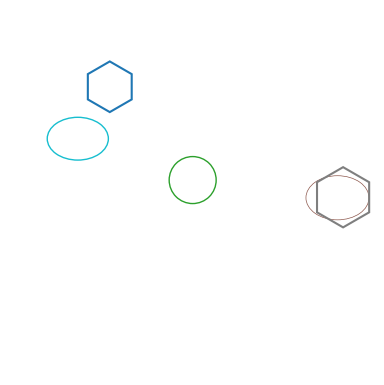[{"shape": "hexagon", "thickness": 1.5, "radius": 0.33, "center": [0.285, 0.775]}, {"shape": "circle", "thickness": 1, "radius": 0.31, "center": [0.5, 0.532]}, {"shape": "oval", "thickness": 0.5, "radius": 0.41, "center": [0.877, 0.486]}, {"shape": "hexagon", "thickness": 1.5, "radius": 0.39, "center": [0.891, 0.488]}, {"shape": "oval", "thickness": 1, "radius": 0.4, "center": [0.202, 0.64]}]